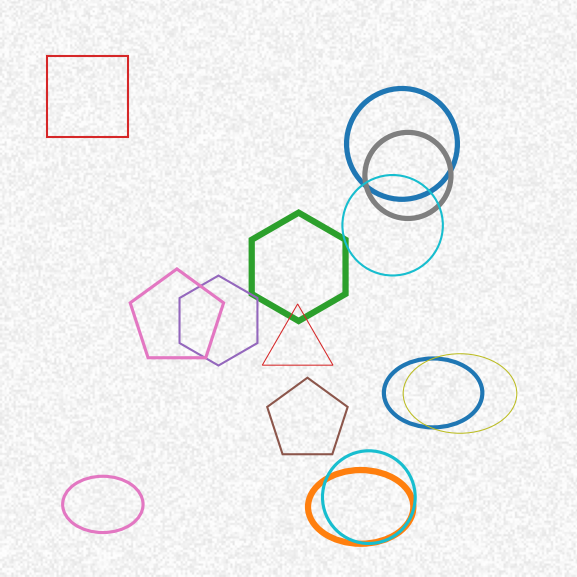[{"shape": "circle", "thickness": 2.5, "radius": 0.48, "center": [0.696, 0.75]}, {"shape": "oval", "thickness": 2, "radius": 0.43, "center": [0.75, 0.319]}, {"shape": "oval", "thickness": 3, "radius": 0.46, "center": [0.625, 0.121]}, {"shape": "hexagon", "thickness": 3, "radius": 0.47, "center": [0.517, 0.537]}, {"shape": "square", "thickness": 1, "radius": 0.35, "center": [0.151, 0.832]}, {"shape": "triangle", "thickness": 0.5, "radius": 0.35, "center": [0.515, 0.402]}, {"shape": "hexagon", "thickness": 1, "radius": 0.39, "center": [0.378, 0.444]}, {"shape": "pentagon", "thickness": 1, "radius": 0.37, "center": [0.532, 0.272]}, {"shape": "pentagon", "thickness": 1.5, "radius": 0.43, "center": [0.306, 0.448]}, {"shape": "oval", "thickness": 1.5, "radius": 0.35, "center": [0.178, 0.126]}, {"shape": "circle", "thickness": 2.5, "radius": 0.37, "center": [0.706, 0.695]}, {"shape": "oval", "thickness": 0.5, "radius": 0.49, "center": [0.797, 0.318]}, {"shape": "circle", "thickness": 1.5, "radius": 0.4, "center": [0.639, 0.138]}, {"shape": "circle", "thickness": 1, "radius": 0.43, "center": [0.68, 0.609]}]